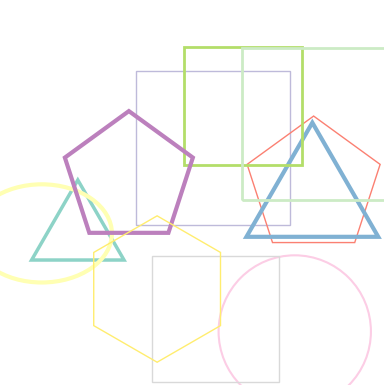[{"shape": "triangle", "thickness": 2.5, "radius": 0.69, "center": [0.202, 0.394]}, {"shape": "oval", "thickness": 3, "radius": 0.91, "center": [0.109, 0.394]}, {"shape": "square", "thickness": 1, "radius": 1.0, "center": [0.553, 0.616]}, {"shape": "pentagon", "thickness": 1, "radius": 0.91, "center": [0.815, 0.517]}, {"shape": "triangle", "thickness": 3, "radius": 0.99, "center": [0.811, 0.484]}, {"shape": "square", "thickness": 2, "radius": 0.77, "center": [0.632, 0.725]}, {"shape": "circle", "thickness": 1.5, "radius": 0.99, "center": [0.766, 0.139]}, {"shape": "square", "thickness": 1, "radius": 0.82, "center": [0.559, 0.171]}, {"shape": "pentagon", "thickness": 3, "radius": 0.87, "center": [0.335, 0.537]}, {"shape": "square", "thickness": 2, "radius": 0.98, "center": [0.826, 0.678]}, {"shape": "hexagon", "thickness": 1, "radius": 0.95, "center": [0.408, 0.249]}]